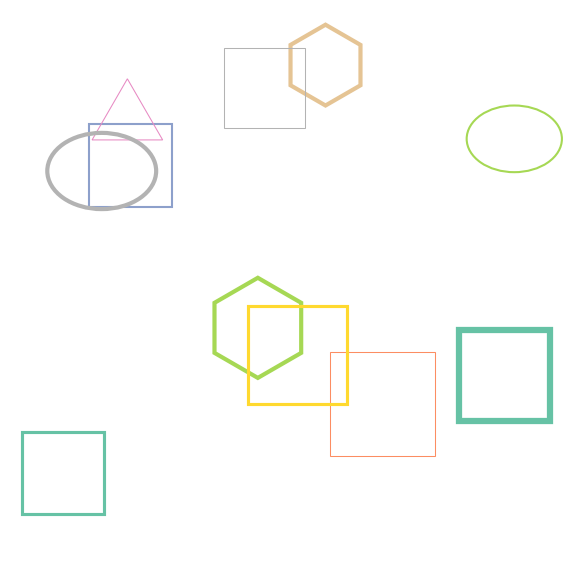[{"shape": "square", "thickness": 1.5, "radius": 0.36, "center": [0.109, 0.179]}, {"shape": "square", "thickness": 3, "radius": 0.4, "center": [0.873, 0.349]}, {"shape": "square", "thickness": 0.5, "radius": 0.45, "center": [0.662, 0.299]}, {"shape": "square", "thickness": 1, "radius": 0.36, "center": [0.226, 0.713]}, {"shape": "triangle", "thickness": 0.5, "radius": 0.35, "center": [0.221, 0.792]}, {"shape": "oval", "thickness": 1, "radius": 0.41, "center": [0.891, 0.759]}, {"shape": "hexagon", "thickness": 2, "radius": 0.43, "center": [0.446, 0.431]}, {"shape": "square", "thickness": 1.5, "radius": 0.43, "center": [0.515, 0.384]}, {"shape": "hexagon", "thickness": 2, "radius": 0.35, "center": [0.564, 0.886]}, {"shape": "square", "thickness": 0.5, "radius": 0.35, "center": [0.458, 0.847]}, {"shape": "oval", "thickness": 2, "radius": 0.47, "center": [0.176, 0.703]}]